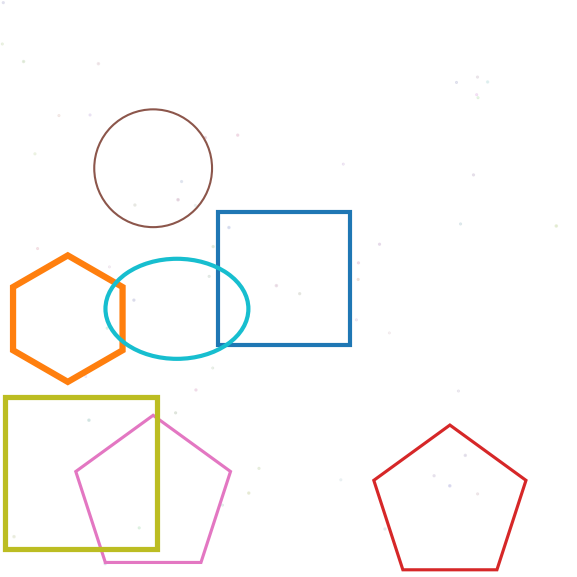[{"shape": "square", "thickness": 2, "radius": 0.57, "center": [0.491, 0.517]}, {"shape": "hexagon", "thickness": 3, "radius": 0.55, "center": [0.117, 0.447]}, {"shape": "pentagon", "thickness": 1.5, "radius": 0.69, "center": [0.779, 0.125]}, {"shape": "circle", "thickness": 1, "radius": 0.51, "center": [0.265, 0.708]}, {"shape": "pentagon", "thickness": 1.5, "radius": 0.7, "center": [0.265, 0.139]}, {"shape": "square", "thickness": 2.5, "radius": 0.66, "center": [0.14, 0.18]}, {"shape": "oval", "thickness": 2, "radius": 0.62, "center": [0.306, 0.464]}]